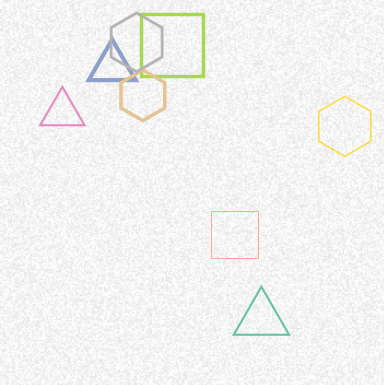[{"shape": "triangle", "thickness": 1.5, "radius": 0.42, "center": [0.679, 0.172]}, {"shape": "square", "thickness": 0.5, "radius": 0.31, "center": [0.608, 0.391]}, {"shape": "triangle", "thickness": 3, "radius": 0.35, "center": [0.291, 0.827]}, {"shape": "triangle", "thickness": 1.5, "radius": 0.33, "center": [0.162, 0.708]}, {"shape": "square", "thickness": 2.5, "radius": 0.4, "center": [0.446, 0.883]}, {"shape": "hexagon", "thickness": 1, "radius": 0.39, "center": [0.896, 0.672]}, {"shape": "hexagon", "thickness": 2.5, "radius": 0.33, "center": [0.371, 0.752]}, {"shape": "hexagon", "thickness": 2, "radius": 0.38, "center": [0.355, 0.89]}]